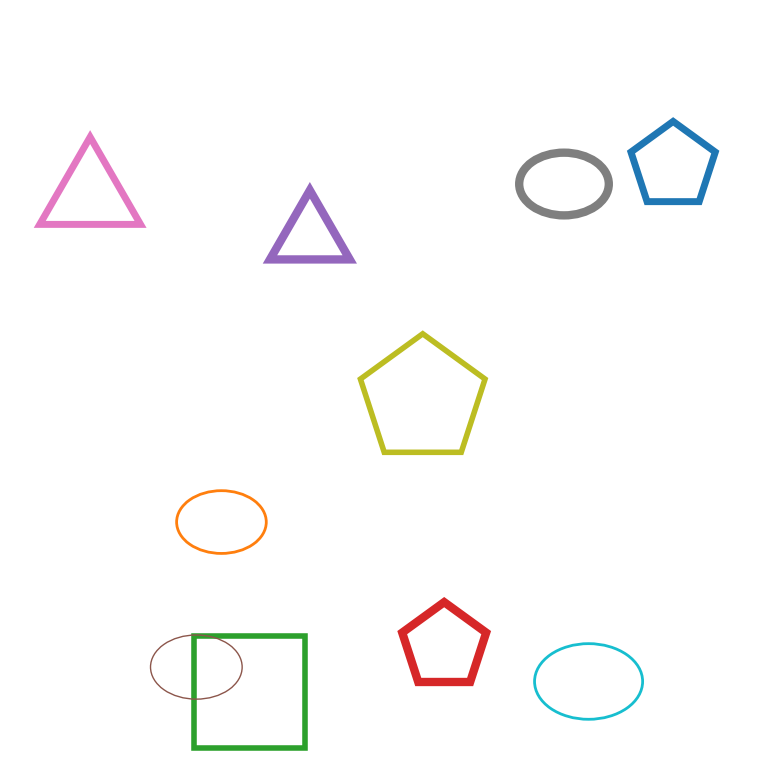[{"shape": "pentagon", "thickness": 2.5, "radius": 0.29, "center": [0.874, 0.785]}, {"shape": "oval", "thickness": 1, "radius": 0.29, "center": [0.288, 0.322]}, {"shape": "square", "thickness": 2, "radius": 0.36, "center": [0.324, 0.101]}, {"shape": "pentagon", "thickness": 3, "radius": 0.29, "center": [0.577, 0.161]}, {"shape": "triangle", "thickness": 3, "radius": 0.3, "center": [0.402, 0.693]}, {"shape": "oval", "thickness": 0.5, "radius": 0.3, "center": [0.255, 0.134]}, {"shape": "triangle", "thickness": 2.5, "radius": 0.38, "center": [0.117, 0.746]}, {"shape": "oval", "thickness": 3, "radius": 0.29, "center": [0.732, 0.761]}, {"shape": "pentagon", "thickness": 2, "radius": 0.43, "center": [0.549, 0.481]}, {"shape": "oval", "thickness": 1, "radius": 0.35, "center": [0.764, 0.115]}]